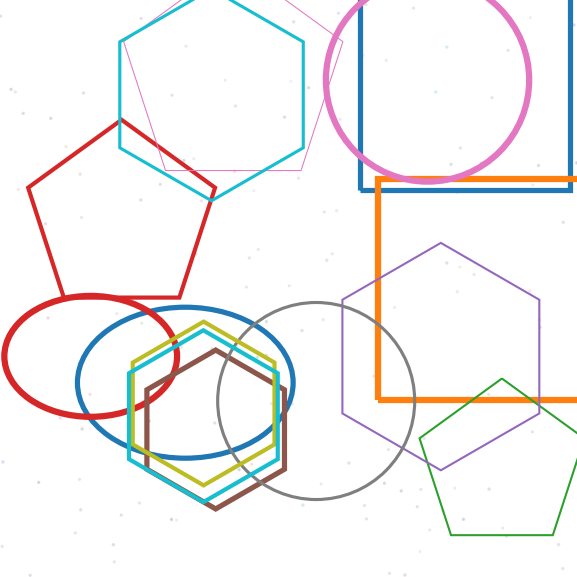[{"shape": "square", "thickness": 2.5, "radius": 0.91, "center": [0.805, 0.852]}, {"shape": "oval", "thickness": 2.5, "radius": 0.93, "center": [0.321, 0.336]}, {"shape": "square", "thickness": 3, "radius": 0.95, "center": [0.845, 0.498]}, {"shape": "pentagon", "thickness": 1, "radius": 0.75, "center": [0.869, 0.194]}, {"shape": "pentagon", "thickness": 2, "radius": 0.85, "center": [0.211, 0.622]}, {"shape": "oval", "thickness": 3, "radius": 0.75, "center": [0.157, 0.382]}, {"shape": "hexagon", "thickness": 1, "radius": 0.98, "center": [0.763, 0.382]}, {"shape": "hexagon", "thickness": 2.5, "radius": 0.69, "center": [0.373, 0.255]}, {"shape": "pentagon", "thickness": 0.5, "radius": 1.0, "center": [0.404, 0.865]}, {"shape": "circle", "thickness": 3, "radius": 0.88, "center": [0.74, 0.861]}, {"shape": "circle", "thickness": 1.5, "radius": 0.85, "center": [0.548, 0.305]}, {"shape": "hexagon", "thickness": 2, "radius": 0.71, "center": [0.353, 0.3]}, {"shape": "hexagon", "thickness": 1.5, "radius": 0.92, "center": [0.366, 0.835]}, {"shape": "hexagon", "thickness": 2, "radius": 0.74, "center": [0.352, 0.278]}]